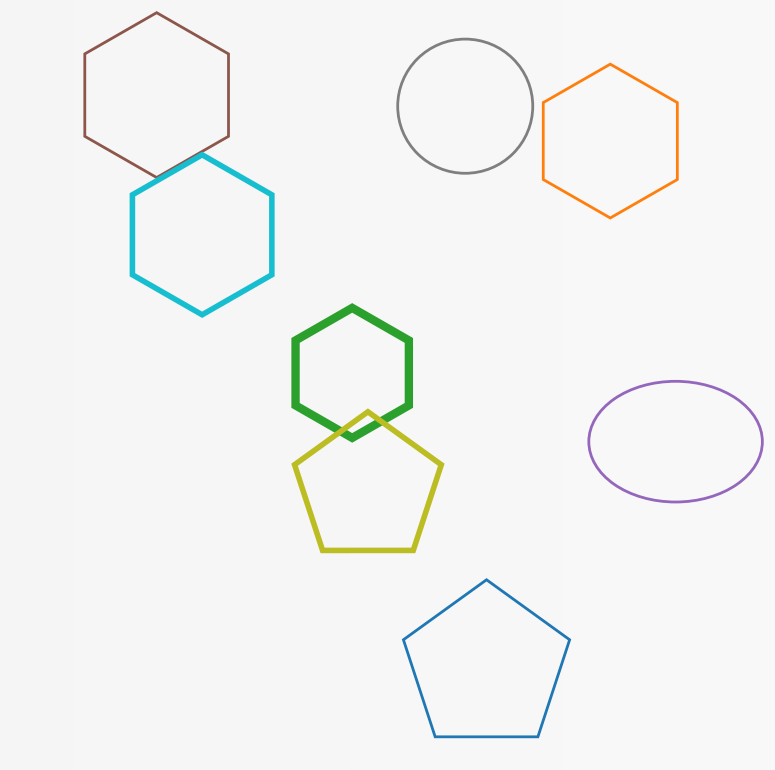[{"shape": "pentagon", "thickness": 1, "radius": 0.56, "center": [0.628, 0.134]}, {"shape": "hexagon", "thickness": 1, "radius": 0.5, "center": [0.787, 0.817]}, {"shape": "hexagon", "thickness": 3, "radius": 0.42, "center": [0.454, 0.516]}, {"shape": "oval", "thickness": 1, "radius": 0.56, "center": [0.872, 0.426]}, {"shape": "hexagon", "thickness": 1, "radius": 0.54, "center": [0.202, 0.876]}, {"shape": "circle", "thickness": 1, "radius": 0.44, "center": [0.6, 0.862]}, {"shape": "pentagon", "thickness": 2, "radius": 0.5, "center": [0.475, 0.366]}, {"shape": "hexagon", "thickness": 2, "radius": 0.52, "center": [0.261, 0.695]}]